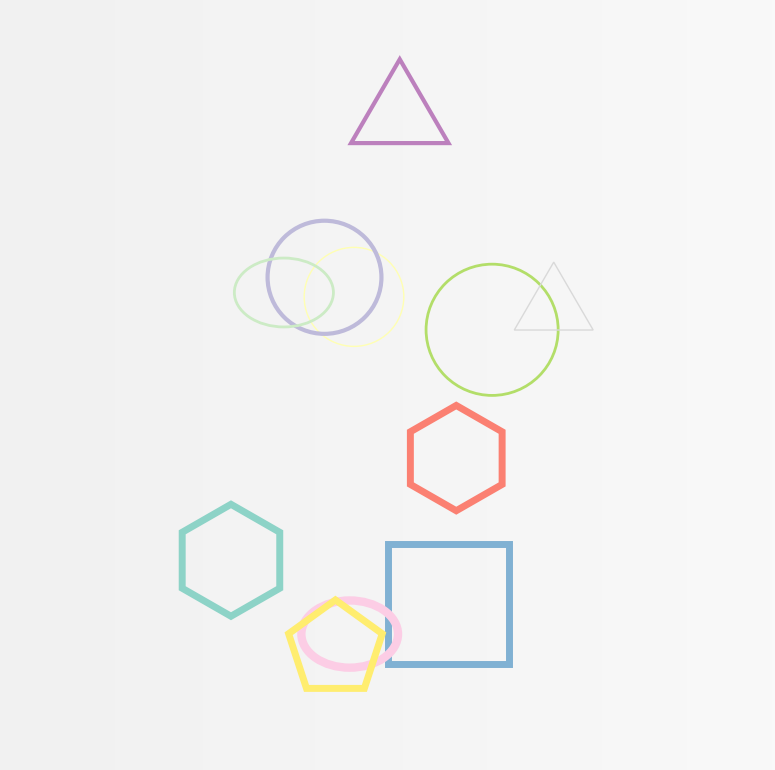[{"shape": "hexagon", "thickness": 2.5, "radius": 0.36, "center": [0.298, 0.272]}, {"shape": "circle", "thickness": 0.5, "radius": 0.32, "center": [0.457, 0.614]}, {"shape": "circle", "thickness": 1.5, "radius": 0.37, "center": [0.419, 0.64]}, {"shape": "hexagon", "thickness": 2.5, "radius": 0.34, "center": [0.589, 0.405]}, {"shape": "square", "thickness": 2.5, "radius": 0.39, "center": [0.578, 0.216]}, {"shape": "circle", "thickness": 1, "radius": 0.43, "center": [0.635, 0.572]}, {"shape": "oval", "thickness": 3, "radius": 0.31, "center": [0.451, 0.177]}, {"shape": "triangle", "thickness": 0.5, "radius": 0.29, "center": [0.714, 0.601]}, {"shape": "triangle", "thickness": 1.5, "radius": 0.36, "center": [0.516, 0.85]}, {"shape": "oval", "thickness": 1, "radius": 0.32, "center": [0.366, 0.62]}, {"shape": "pentagon", "thickness": 2.5, "radius": 0.32, "center": [0.433, 0.157]}]